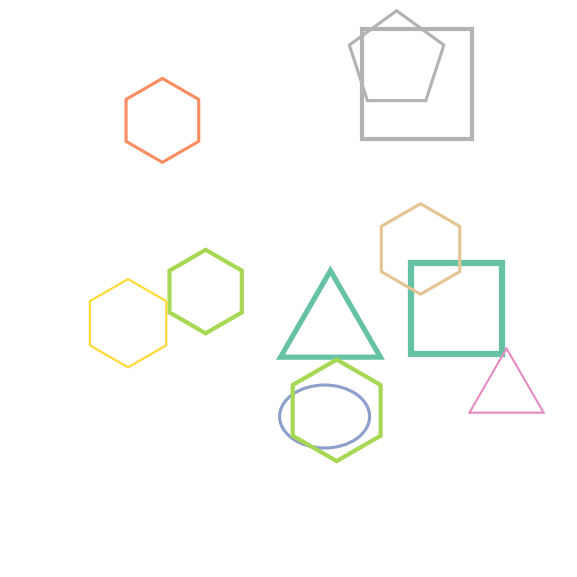[{"shape": "square", "thickness": 3, "radius": 0.39, "center": [0.791, 0.465]}, {"shape": "triangle", "thickness": 2.5, "radius": 0.5, "center": [0.572, 0.431]}, {"shape": "hexagon", "thickness": 1.5, "radius": 0.36, "center": [0.281, 0.791]}, {"shape": "oval", "thickness": 1.5, "radius": 0.39, "center": [0.562, 0.278]}, {"shape": "triangle", "thickness": 1, "radius": 0.37, "center": [0.877, 0.322]}, {"shape": "hexagon", "thickness": 2, "radius": 0.44, "center": [0.583, 0.289]}, {"shape": "hexagon", "thickness": 2, "radius": 0.36, "center": [0.356, 0.494]}, {"shape": "hexagon", "thickness": 1, "radius": 0.38, "center": [0.222, 0.439]}, {"shape": "hexagon", "thickness": 1.5, "radius": 0.39, "center": [0.728, 0.568]}, {"shape": "square", "thickness": 2, "radius": 0.48, "center": [0.721, 0.854]}, {"shape": "pentagon", "thickness": 1.5, "radius": 0.43, "center": [0.687, 0.895]}]